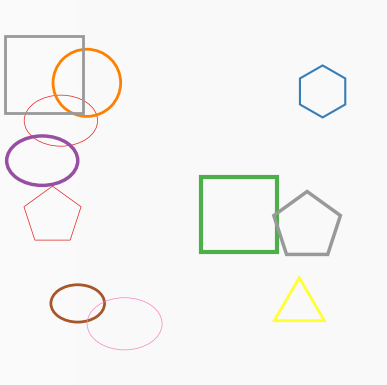[{"shape": "pentagon", "thickness": 0.5, "radius": 0.39, "center": [0.135, 0.439]}, {"shape": "oval", "thickness": 0.5, "radius": 0.47, "center": [0.157, 0.687]}, {"shape": "hexagon", "thickness": 1.5, "radius": 0.34, "center": [0.833, 0.762]}, {"shape": "square", "thickness": 3, "radius": 0.49, "center": [0.617, 0.443]}, {"shape": "oval", "thickness": 2.5, "radius": 0.46, "center": [0.109, 0.583]}, {"shape": "circle", "thickness": 2, "radius": 0.44, "center": [0.224, 0.785]}, {"shape": "triangle", "thickness": 2, "radius": 0.37, "center": [0.772, 0.204]}, {"shape": "oval", "thickness": 2, "radius": 0.35, "center": [0.201, 0.212]}, {"shape": "oval", "thickness": 0.5, "radius": 0.48, "center": [0.322, 0.159]}, {"shape": "square", "thickness": 2, "radius": 0.5, "center": [0.113, 0.806]}, {"shape": "pentagon", "thickness": 2.5, "radius": 0.45, "center": [0.793, 0.412]}]